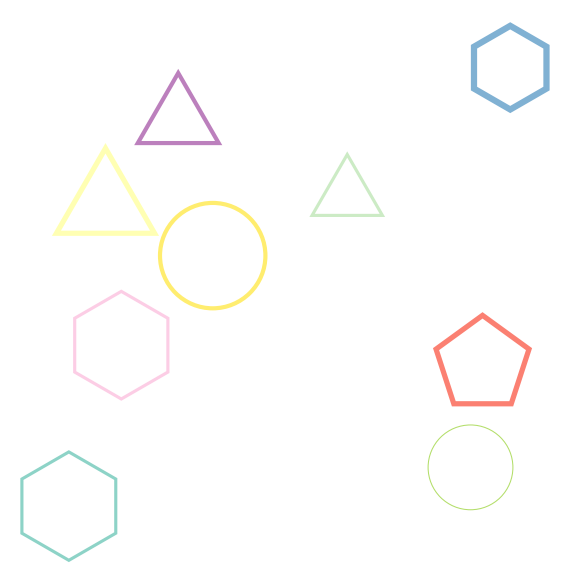[{"shape": "hexagon", "thickness": 1.5, "radius": 0.47, "center": [0.119, 0.123]}, {"shape": "triangle", "thickness": 2.5, "radius": 0.49, "center": [0.183, 0.644]}, {"shape": "pentagon", "thickness": 2.5, "radius": 0.42, "center": [0.836, 0.368]}, {"shape": "hexagon", "thickness": 3, "radius": 0.36, "center": [0.884, 0.882]}, {"shape": "circle", "thickness": 0.5, "radius": 0.37, "center": [0.815, 0.19]}, {"shape": "hexagon", "thickness": 1.5, "radius": 0.47, "center": [0.21, 0.401]}, {"shape": "triangle", "thickness": 2, "radius": 0.4, "center": [0.309, 0.792]}, {"shape": "triangle", "thickness": 1.5, "radius": 0.35, "center": [0.601, 0.661]}, {"shape": "circle", "thickness": 2, "radius": 0.46, "center": [0.368, 0.556]}]